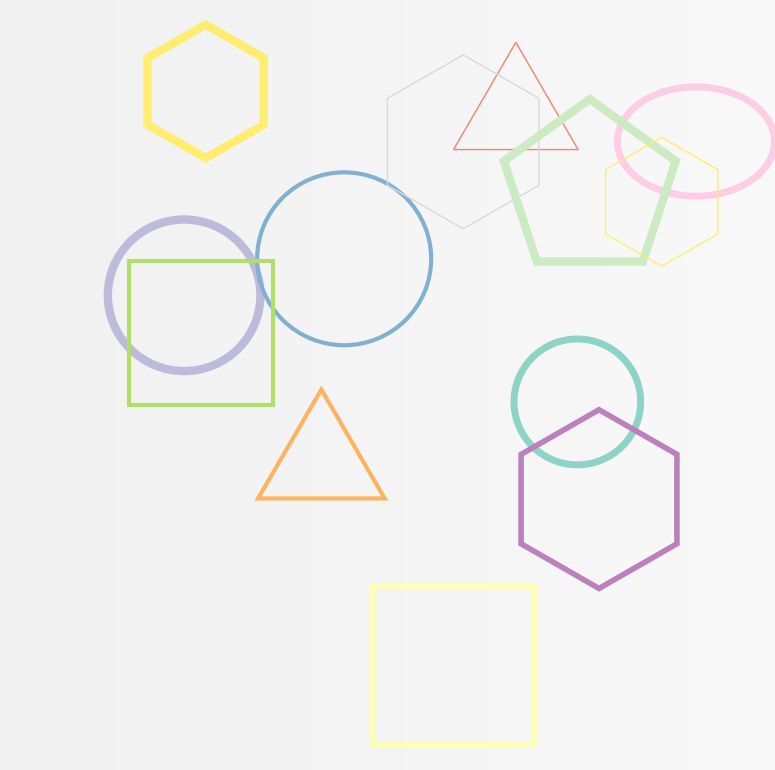[{"shape": "circle", "thickness": 2.5, "radius": 0.41, "center": [0.745, 0.478]}, {"shape": "square", "thickness": 2, "radius": 0.52, "center": [0.585, 0.135]}, {"shape": "circle", "thickness": 3, "radius": 0.49, "center": [0.238, 0.617]}, {"shape": "triangle", "thickness": 0.5, "radius": 0.46, "center": [0.666, 0.852]}, {"shape": "circle", "thickness": 1.5, "radius": 0.56, "center": [0.444, 0.664]}, {"shape": "triangle", "thickness": 1.5, "radius": 0.47, "center": [0.415, 0.4]}, {"shape": "square", "thickness": 1.5, "radius": 0.47, "center": [0.259, 0.568]}, {"shape": "oval", "thickness": 2.5, "radius": 0.51, "center": [0.898, 0.816]}, {"shape": "hexagon", "thickness": 0.5, "radius": 0.56, "center": [0.598, 0.816]}, {"shape": "hexagon", "thickness": 2, "radius": 0.58, "center": [0.773, 0.352]}, {"shape": "pentagon", "thickness": 3, "radius": 0.58, "center": [0.761, 0.755]}, {"shape": "hexagon", "thickness": 3, "radius": 0.43, "center": [0.265, 0.881]}, {"shape": "hexagon", "thickness": 0.5, "radius": 0.42, "center": [0.854, 0.738]}]